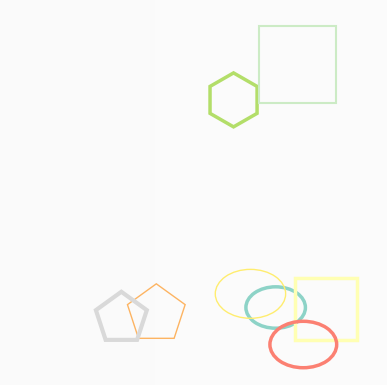[{"shape": "oval", "thickness": 2.5, "radius": 0.38, "center": [0.711, 0.201]}, {"shape": "square", "thickness": 2.5, "radius": 0.4, "center": [0.841, 0.198]}, {"shape": "oval", "thickness": 2.5, "radius": 0.43, "center": [0.783, 0.105]}, {"shape": "pentagon", "thickness": 1, "radius": 0.39, "center": [0.403, 0.185]}, {"shape": "hexagon", "thickness": 2.5, "radius": 0.35, "center": [0.603, 0.741]}, {"shape": "pentagon", "thickness": 3, "radius": 0.35, "center": [0.313, 0.173]}, {"shape": "square", "thickness": 1.5, "radius": 0.5, "center": [0.767, 0.831]}, {"shape": "oval", "thickness": 1, "radius": 0.45, "center": [0.646, 0.237]}]